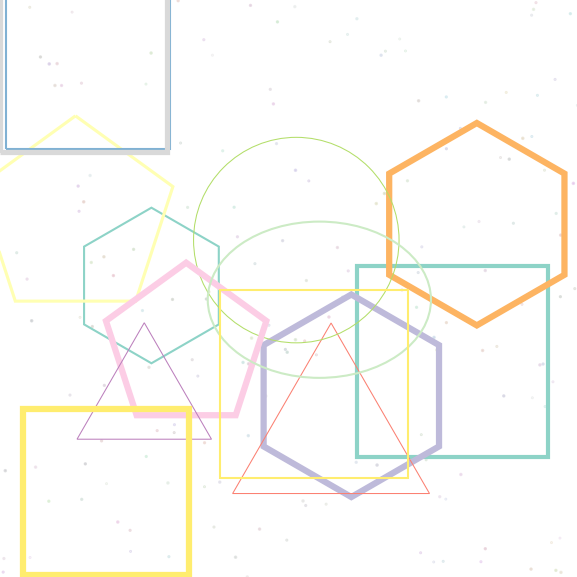[{"shape": "square", "thickness": 2, "radius": 0.83, "center": [0.783, 0.373]}, {"shape": "hexagon", "thickness": 1, "radius": 0.67, "center": [0.262, 0.505]}, {"shape": "pentagon", "thickness": 1.5, "radius": 0.89, "center": [0.131, 0.621]}, {"shape": "hexagon", "thickness": 3, "radius": 0.88, "center": [0.608, 0.314]}, {"shape": "triangle", "thickness": 0.5, "radius": 0.98, "center": [0.573, 0.243]}, {"shape": "square", "thickness": 1, "radius": 0.71, "center": [0.153, 0.883]}, {"shape": "hexagon", "thickness": 3, "radius": 0.88, "center": [0.826, 0.611]}, {"shape": "circle", "thickness": 0.5, "radius": 0.89, "center": [0.513, 0.583]}, {"shape": "pentagon", "thickness": 3, "radius": 0.73, "center": [0.322, 0.398]}, {"shape": "square", "thickness": 2.5, "radius": 0.72, "center": [0.145, 0.881]}, {"shape": "triangle", "thickness": 0.5, "radius": 0.67, "center": [0.25, 0.306]}, {"shape": "oval", "thickness": 1, "radius": 0.97, "center": [0.553, 0.48]}, {"shape": "square", "thickness": 1, "radius": 0.81, "center": [0.544, 0.335]}, {"shape": "square", "thickness": 3, "radius": 0.72, "center": [0.184, 0.147]}]